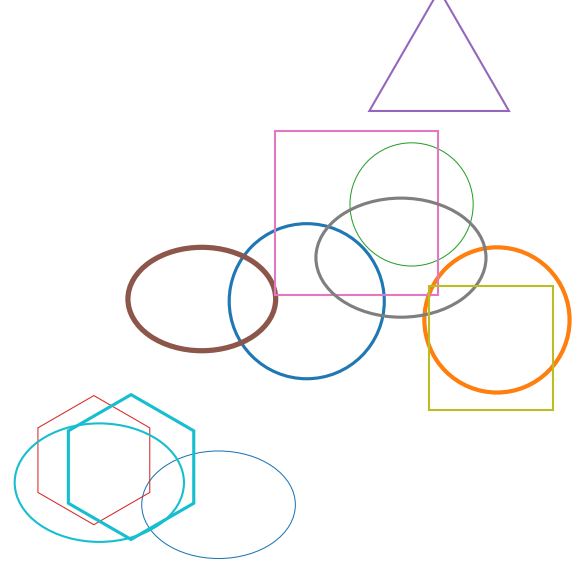[{"shape": "circle", "thickness": 1.5, "radius": 0.67, "center": [0.531, 0.478]}, {"shape": "oval", "thickness": 0.5, "radius": 0.67, "center": [0.378, 0.125]}, {"shape": "circle", "thickness": 2, "radius": 0.63, "center": [0.861, 0.445]}, {"shape": "circle", "thickness": 0.5, "radius": 0.53, "center": [0.713, 0.645]}, {"shape": "hexagon", "thickness": 0.5, "radius": 0.56, "center": [0.163, 0.202]}, {"shape": "triangle", "thickness": 1, "radius": 0.7, "center": [0.76, 0.877]}, {"shape": "oval", "thickness": 2.5, "radius": 0.64, "center": [0.349, 0.481]}, {"shape": "square", "thickness": 1, "radius": 0.71, "center": [0.617, 0.63]}, {"shape": "oval", "thickness": 1.5, "radius": 0.74, "center": [0.694, 0.553]}, {"shape": "square", "thickness": 1, "radius": 0.54, "center": [0.851, 0.397]}, {"shape": "hexagon", "thickness": 1.5, "radius": 0.63, "center": [0.227, 0.19]}, {"shape": "oval", "thickness": 1, "radius": 0.73, "center": [0.172, 0.163]}]